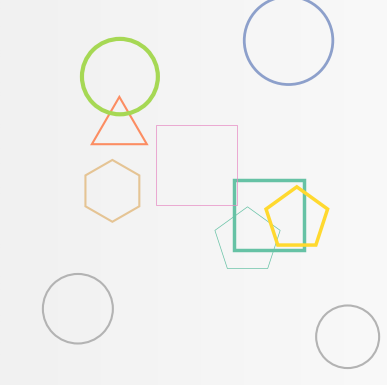[{"shape": "square", "thickness": 2.5, "radius": 0.45, "center": [0.694, 0.442]}, {"shape": "pentagon", "thickness": 0.5, "radius": 0.44, "center": [0.639, 0.374]}, {"shape": "triangle", "thickness": 1.5, "radius": 0.41, "center": [0.308, 0.666]}, {"shape": "circle", "thickness": 2, "radius": 0.57, "center": [0.745, 0.895]}, {"shape": "square", "thickness": 0.5, "radius": 0.52, "center": [0.508, 0.572]}, {"shape": "circle", "thickness": 3, "radius": 0.49, "center": [0.309, 0.801]}, {"shape": "pentagon", "thickness": 2.5, "radius": 0.42, "center": [0.766, 0.431]}, {"shape": "hexagon", "thickness": 1.5, "radius": 0.4, "center": [0.29, 0.504]}, {"shape": "circle", "thickness": 1.5, "radius": 0.41, "center": [0.897, 0.125]}, {"shape": "circle", "thickness": 1.5, "radius": 0.45, "center": [0.201, 0.198]}]